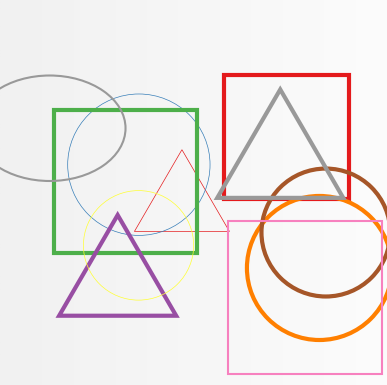[{"shape": "triangle", "thickness": 0.5, "radius": 0.71, "center": [0.47, 0.47]}, {"shape": "square", "thickness": 3, "radius": 0.81, "center": [0.739, 0.645]}, {"shape": "circle", "thickness": 0.5, "radius": 0.92, "center": [0.358, 0.572]}, {"shape": "square", "thickness": 3, "radius": 0.92, "center": [0.325, 0.528]}, {"shape": "triangle", "thickness": 3, "radius": 0.87, "center": [0.304, 0.267]}, {"shape": "circle", "thickness": 3, "radius": 0.94, "center": [0.824, 0.304]}, {"shape": "circle", "thickness": 0.5, "radius": 0.71, "center": [0.358, 0.363]}, {"shape": "circle", "thickness": 3, "radius": 0.83, "center": [0.841, 0.396]}, {"shape": "square", "thickness": 1.5, "radius": 1.0, "center": [0.787, 0.227]}, {"shape": "oval", "thickness": 1.5, "radius": 0.98, "center": [0.128, 0.667]}, {"shape": "triangle", "thickness": 3, "radius": 0.94, "center": [0.723, 0.58]}]